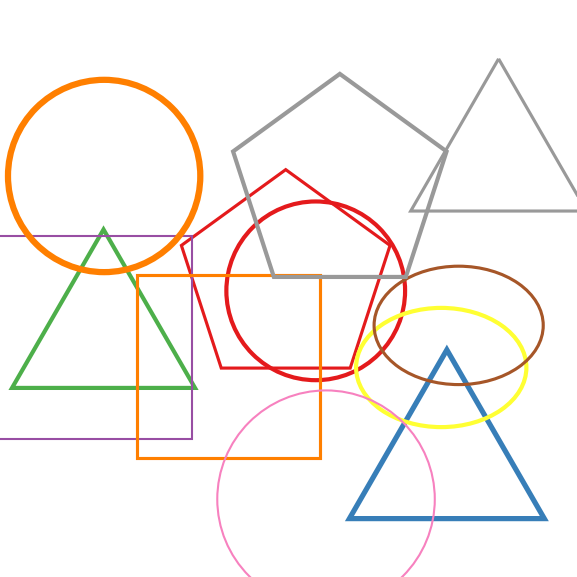[{"shape": "circle", "thickness": 2, "radius": 0.77, "center": [0.547, 0.496]}, {"shape": "pentagon", "thickness": 1.5, "radius": 0.95, "center": [0.495, 0.515]}, {"shape": "triangle", "thickness": 2.5, "radius": 0.97, "center": [0.774, 0.199]}, {"shape": "triangle", "thickness": 2, "radius": 0.91, "center": [0.179, 0.419]}, {"shape": "square", "thickness": 1, "radius": 0.88, "center": [0.156, 0.415]}, {"shape": "square", "thickness": 1.5, "radius": 0.79, "center": [0.396, 0.365]}, {"shape": "circle", "thickness": 3, "radius": 0.83, "center": [0.18, 0.694]}, {"shape": "oval", "thickness": 2, "radius": 0.74, "center": [0.764, 0.363]}, {"shape": "oval", "thickness": 1.5, "radius": 0.73, "center": [0.794, 0.436]}, {"shape": "circle", "thickness": 1, "radius": 0.94, "center": [0.565, 0.135]}, {"shape": "pentagon", "thickness": 2, "radius": 0.97, "center": [0.588, 0.677]}, {"shape": "triangle", "thickness": 1.5, "radius": 0.88, "center": [0.863, 0.722]}]